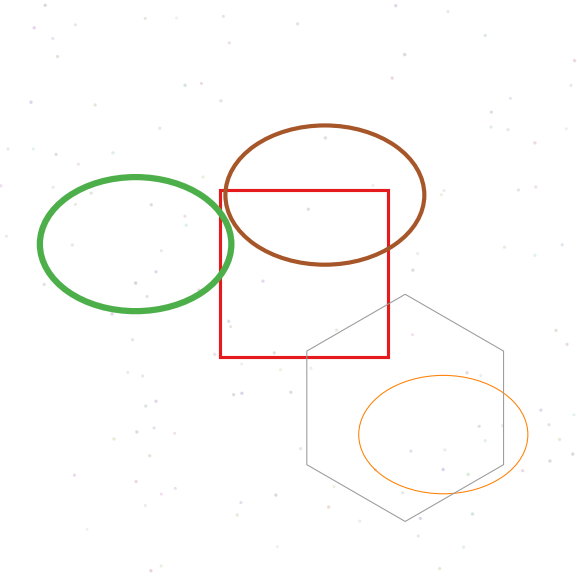[{"shape": "square", "thickness": 1.5, "radius": 0.72, "center": [0.527, 0.526]}, {"shape": "oval", "thickness": 3, "radius": 0.83, "center": [0.235, 0.576]}, {"shape": "oval", "thickness": 0.5, "radius": 0.73, "center": [0.768, 0.247]}, {"shape": "oval", "thickness": 2, "radius": 0.86, "center": [0.563, 0.661]}, {"shape": "hexagon", "thickness": 0.5, "radius": 0.98, "center": [0.702, 0.293]}]